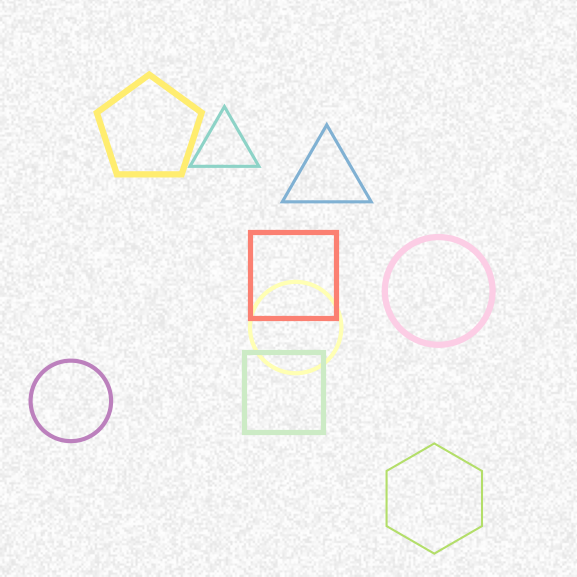[{"shape": "triangle", "thickness": 1.5, "radius": 0.34, "center": [0.389, 0.746]}, {"shape": "circle", "thickness": 2, "radius": 0.4, "center": [0.512, 0.432]}, {"shape": "square", "thickness": 2.5, "radius": 0.37, "center": [0.507, 0.523]}, {"shape": "triangle", "thickness": 1.5, "radius": 0.44, "center": [0.566, 0.694]}, {"shape": "hexagon", "thickness": 1, "radius": 0.48, "center": [0.752, 0.136]}, {"shape": "circle", "thickness": 3, "radius": 0.47, "center": [0.76, 0.495]}, {"shape": "circle", "thickness": 2, "radius": 0.35, "center": [0.123, 0.305]}, {"shape": "square", "thickness": 2.5, "radius": 0.34, "center": [0.491, 0.32]}, {"shape": "pentagon", "thickness": 3, "radius": 0.48, "center": [0.258, 0.775]}]